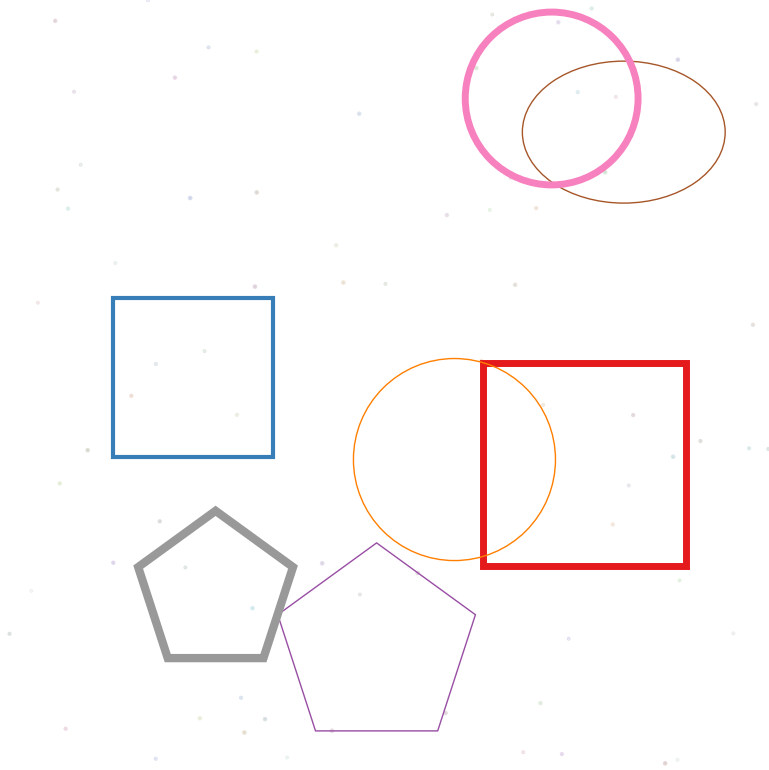[{"shape": "square", "thickness": 2.5, "radius": 0.66, "center": [0.759, 0.397]}, {"shape": "square", "thickness": 1.5, "radius": 0.52, "center": [0.251, 0.51]}, {"shape": "pentagon", "thickness": 0.5, "radius": 0.67, "center": [0.489, 0.16]}, {"shape": "circle", "thickness": 0.5, "radius": 0.66, "center": [0.59, 0.403]}, {"shape": "oval", "thickness": 0.5, "radius": 0.66, "center": [0.81, 0.828]}, {"shape": "circle", "thickness": 2.5, "radius": 0.56, "center": [0.716, 0.872]}, {"shape": "pentagon", "thickness": 3, "radius": 0.53, "center": [0.28, 0.231]}]